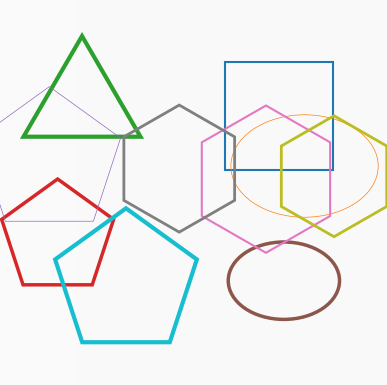[{"shape": "square", "thickness": 1.5, "radius": 0.7, "center": [0.721, 0.699]}, {"shape": "oval", "thickness": 0.5, "radius": 0.95, "center": [0.786, 0.569]}, {"shape": "triangle", "thickness": 3, "radius": 0.87, "center": [0.212, 0.732]}, {"shape": "pentagon", "thickness": 2.5, "radius": 0.76, "center": [0.149, 0.383]}, {"shape": "pentagon", "thickness": 0.5, "radius": 0.97, "center": [0.127, 0.582]}, {"shape": "oval", "thickness": 2.5, "radius": 0.72, "center": [0.733, 0.271]}, {"shape": "hexagon", "thickness": 1.5, "radius": 0.96, "center": [0.686, 0.535]}, {"shape": "hexagon", "thickness": 2, "radius": 0.83, "center": [0.463, 0.562]}, {"shape": "hexagon", "thickness": 2, "radius": 0.79, "center": [0.862, 0.542]}, {"shape": "pentagon", "thickness": 3, "radius": 0.96, "center": [0.325, 0.267]}]